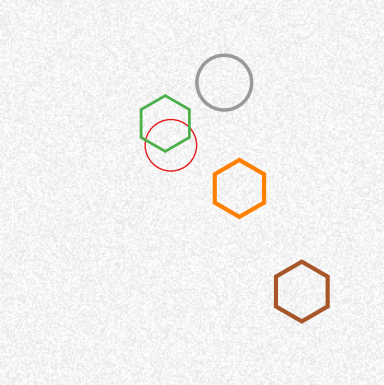[{"shape": "circle", "thickness": 1, "radius": 0.33, "center": [0.444, 0.623]}, {"shape": "hexagon", "thickness": 2, "radius": 0.36, "center": [0.429, 0.679]}, {"shape": "hexagon", "thickness": 3, "radius": 0.37, "center": [0.622, 0.511]}, {"shape": "hexagon", "thickness": 3, "radius": 0.39, "center": [0.784, 0.243]}, {"shape": "circle", "thickness": 2.5, "radius": 0.36, "center": [0.582, 0.785]}]